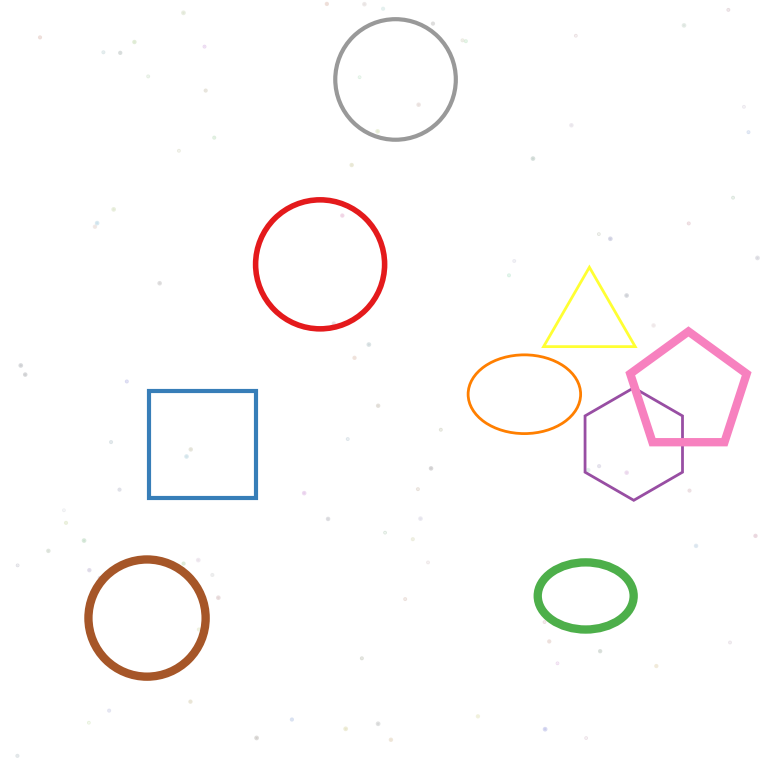[{"shape": "circle", "thickness": 2, "radius": 0.42, "center": [0.416, 0.657]}, {"shape": "square", "thickness": 1.5, "radius": 0.35, "center": [0.263, 0.423]}, {"shape": "oval", "thickness": 3, "radius": 0.31, "center": [0.761, 0.226]}, {"shape": "hexagon", "thickness": 1, "radius": 0.37, "center": [0.823, 0.423]}, {"shape": "oval", "thickness": 1, "radius": 0.37, "center": [0.681, 0.488]}, {"shape": "triangle", "thickness": 1, "radius": 0.34, "center": [0.765, 0.584]}, {"shape": "circle", "thickness": 3, "radius": 0.38, "center": [0.191, 0.197]}, {"shape": "pentagon", "thickness": 3, "radius": 0.4, "center": [0.894, 0.49]}, {"shape": "circle", "thickness": 1.5, "radius": 0.39, "center": [0.514, 0.897]}]